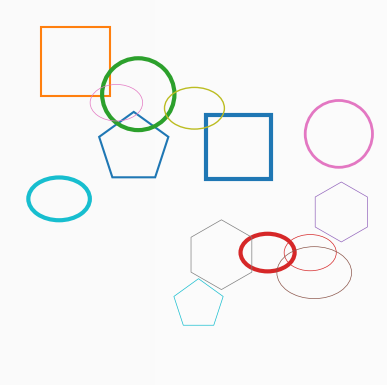[{"shape": "pentagon", "thickness": 1.5, "radius": 0.47, "center": [0.345, 0.615]}, {"shape": "square", "thickness": 3, "radius": 0.42, "center": [0.615, 0.618]}, {"shape": "square", "thickness": 1.5, "radius": 0.45, "center": [0.195, 0.84]}, {"shape": "circle", "thickness": 3, "radius": 0.47, "center": [0.357, 0.755]}, {"shape": "oval", "thickness": 0.5, "radius": 0.34, "center": [0.801, 0.344]}, {"shape": "oval", "thickness": 3, "radius": 0.35, "center": [0.691, 0.344]}, {"shape": "hexagon", "thickness": 0.5, "radius": 0.39, "center": [0.881, 0.449]}, {"shape": "oval", "thickness": 0.5, "radius": 0.48, "center": [0.811, 0.292]}, {"shape": "oval", "thickness": 0.5, "radius": 0.34, "center": [0.3, 0.733]}, {"shape": "circle", "thickness": 2, "radius": 0.43, "center": [0.874, 0.652]}, {"shape": "hexagon", "thickness": 0.5, "radius": 0.45, "center": [0.571, 0.338]}, {"shape": "oval", "thickness": 1, "radius": 0.39, "center": [0.502, 0.719]}, {"shape": "pentagon", "thickness": 0.5, "radius": 0.33, "center": [0.512, 0.209]}, {"shape": "oval", "thickness": 3, "radius": 0.4, "center": [0.153, 0.483]}]